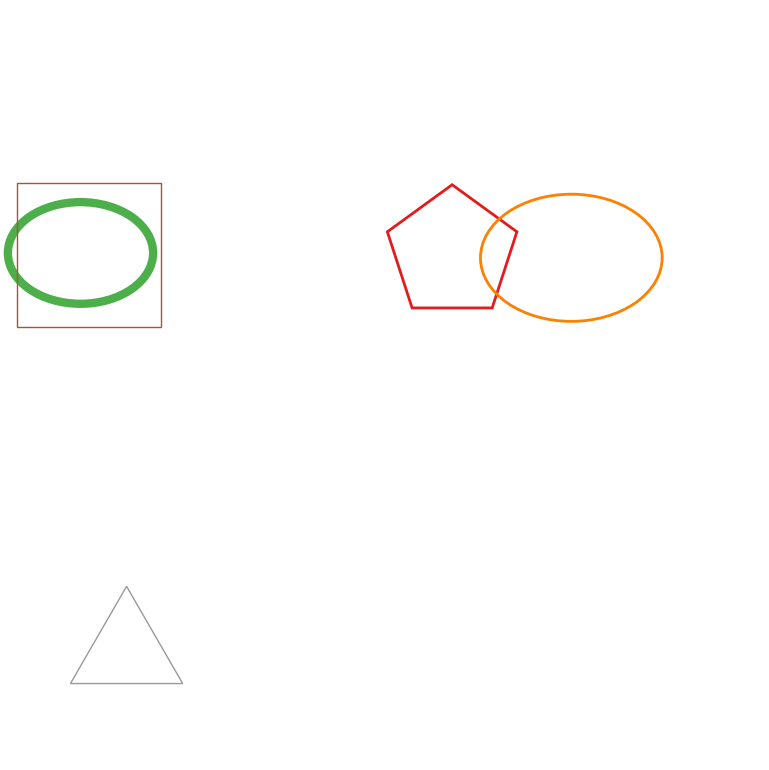[{"shape": "pentagon", "thickness": 1, "radius": 0.44, "center": [0.587, 0.672]}, {"shape": "oval", "thickness": 3, "radius": 0.47, "center": [0.105, 0.671]}, {"shape": "oval", "thickness": 1, "radius": 0.59, "center": [0.742, 0.665]}, {"shape": "square", "thickness": 0.5, "radius": 0.47, "center": [0.115, 0.669]}, {"shape": "triangle", "thickness": 0.5, "radius": 0.42, "center": [0.164, 0.154]}]